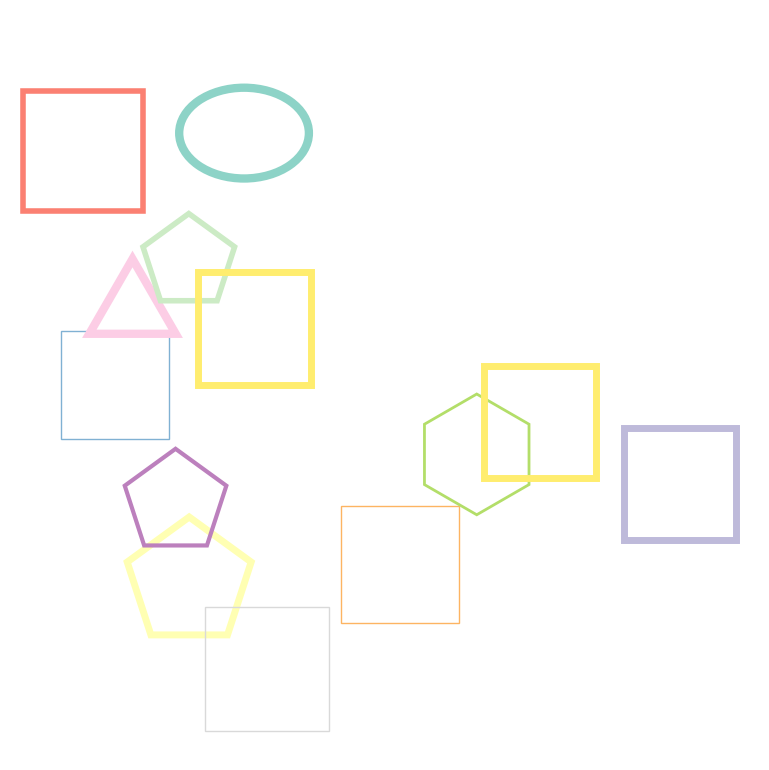[{"shape": "oval", "thickness": 3, "radius": 0.42, "center": [0.317, 0.827]}, {"shape": "pentagon", "thickness": 2.5, "radius": 0.42, "center": [0.246, 0.244]}, {"shape": "square", "thickness": 2.5, "radius": 0.36, "center": [0.883, 0.371]}, {"shape": "square", "thickness": 2, "radius": 0.39, "center": [0.108, 0.804]}, {"shape": "square", "thickness": 0.5, "radius": 0.35, "center": [0.149, 0.5]}, {"shape": "square", "thickness": 0.5, "radius": 0.38, "center": [0.519, 0.267]}, {"shape": "hexagon", "thickness": 1, "radius": 0.39, "center": [0.619, 0.41]}, {"shape": "triangle", "thickness": 3, "radius": 0.32, "center": [0.172, 0.599]}, {"shape": "square", "thickness": 0.5, "radius": 0.4, "center": [0.347, 0.131]}, {"shape": "pentagon", "thickness": 1.5, "radius": 0.35, "center": [0.228, 0.348]}, {"shape": "pentagon", "thickness": 2, "radius": 0.31, "center": [0.245, 0.66]}, {"shape": "square", "thickness": 2.5, "radius": 0.37, "center": [0.33, 0.573]}, {"shape": "square", "thickness": 2.5, "radius": 0.36, "center": [0.701, 0.452]}]